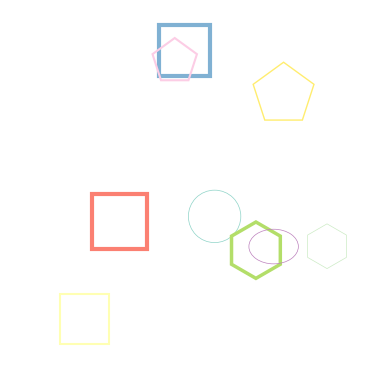[{"shape": "circle", "thickness": 0.5, "radius": 0.34, "center": [0.557, 0.438]}, {"shape": "square", "thickness": 1.5, "radius": 0.32, "center": [0.22, 0.171]}, {"shape": "square", "thickness": 3, "radius": 0.36, "center": [0.31, 0.426]}, {"shape": "square", "thickness": 3, "radius": 0.33, "center": [0.48, 0.869]}, {"shape": "hexagon", "thickness": 2.5, "radius": 0.37, "center": [0.665, 0.35]}, {"shape": "pentagon", "thickness": 1.5, "radius": 0.3, "center": [0.454, 0.841]}, {"shape": "oval", "thickness": 0.5, "radius": 0.32, "center": [0.711, 0.36]}, {"shape": "hexagon", "thickness": 0.5, "radius": 0.29, "center": [0.849, 0.36]}, {"shape": "pentagon", "thickness": 1, "radius": 0.42, "center": [0.737, 0.755]}]